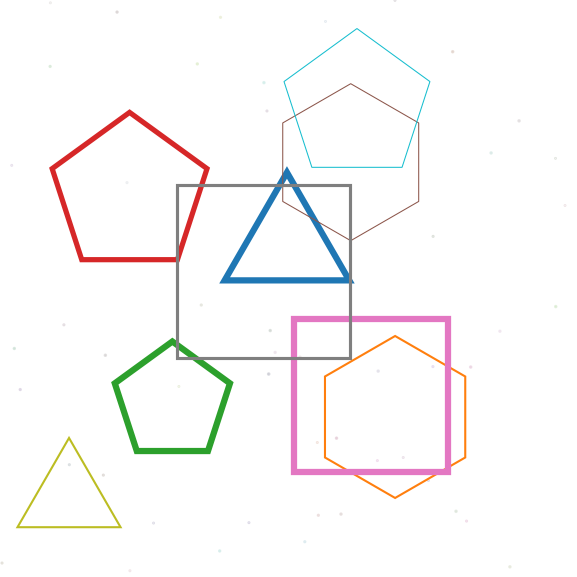[{"shape": "triangle", "thickness": 3, "radius": 0.62, "center": [0.497, 0.576]}, {"shape": "hexagon", "thickness": 1, "radius": 0.7, "center": [0.684, 0.277]}, {"shape": "pentagon", "thickness": 3, "radius": 0.52, "center": [0.298, 0.303]}, {"shape": "pentagon", "thickness": 2.5, "radius": 0.7, "center": [0.224, 0.664]}, {"shape": "hexagon", "thickness": 0.5, "radius": 0.68, "center": [0.607, 0.718]}, {"shape": "square", "thickness": 3, "radius": 0.66, "center": [0.642, 0.314]}, {"shape": "square", "thickness": 1.5, "radius": 0.75, "center": [0.456, 0.529]}, {"shape": "triangle", "thickness": 1, "radius": 0.52, "center": [0.12, 0.138]}, {"shape": "pentagon", "thickness": 0.5, "radius": 0.66, "center": [0.618, 0.817]}]